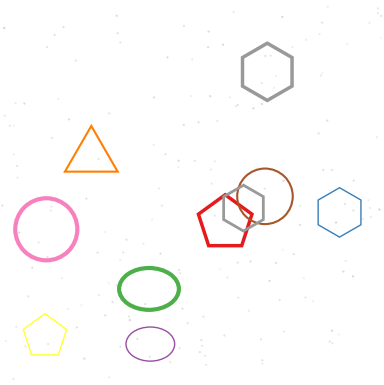[{"shape": "pentagon", "thickness": 2.5, "radius": 0.37, "center": [0.585, 0.421]}, {"shape": "hexagon", "thickness": 1, "radius": 0.32, "center": [0.882, 0.448]}, {"shape": "oval", "thickness": 3, "radius": 0.39, "center": [0.387, 0.25]}, {"shape": "oval", "thickness": 1, "radius": 0.32, "center": [0.39, 0.106]}, {"shape": "triangle", "thickness": 1.5, "radius": 0.4, "center": [0.237, 0.594]}, {"shape": "pentagon", "thickness": 1, "radius": 0.3, "center": [0.117, 0.126]}, {"shape": "circle", "thickness": 1.5, "radius": 0.36, "center": [0.688, 0.49]}, {"shape": "circle", "thickness": 3, "radius": 0.4, "center": [0.12, 0.404]}, {"shape": "hexagon", "thickness": 2.5, "radius": 0.37, "center": [0.694, 0.813]}, {"shape": "hexagon", "thickness": 2, "radius": 0.3, "center": [0.632, 0.459]}]